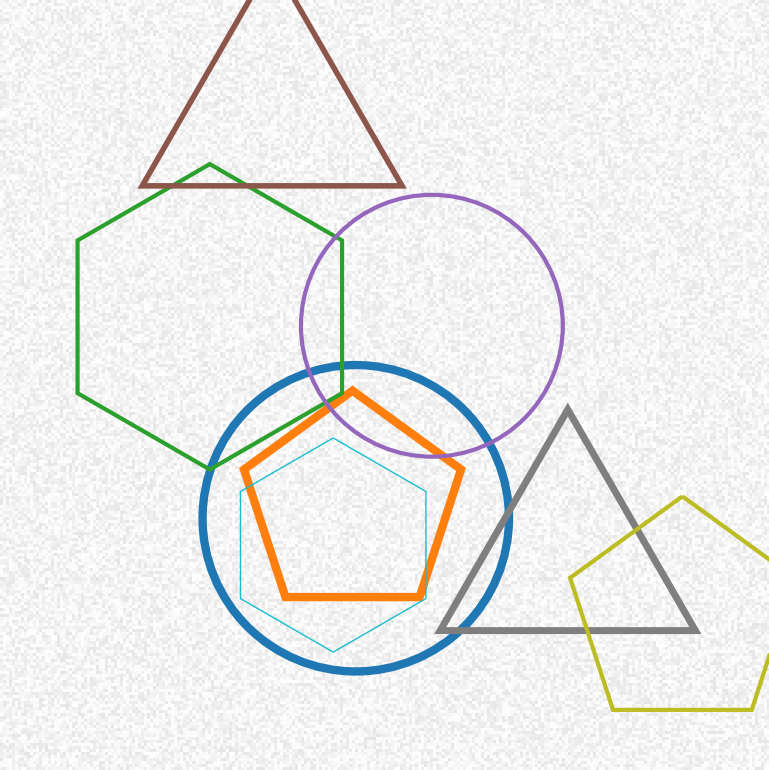[{"shape": "circle", "thickness": 3, "radius": 0.99, "center": [0.462, 0.327]}, {"shape": "pentagon", "thickness": 3, "radius": 0.74, "center": [0.458, 0.344]}, {"shape": "hexagon", "thickness": 1.5, "radius": 0.99, "center": [0.272, 0.589]}, {"shape": "circle", "thickness": 1.5, "radius": 0.85, "center": [0.561, 0.577]}, {"shape": "triangle", "thickness": 2, "radius": 0.97, "center": [0.353, 0.856]}, {"shape": "triangle", "thickness": 2.5, "radius": 0.96, "center": [0.737, 0.277]}, {"shape": "pentagon", "thickness": 1.5, "radius": 0.77, "center": [0.886, 0.202]}, {"shape": "hexagon", "thickness": 0.5, "radius": 0.7, "center": [0.433, 0.292]}]